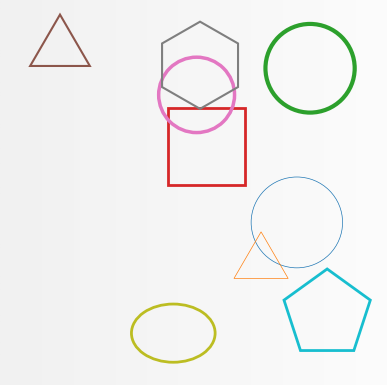[{"shape": "circle", "thickness": 0.5, "radius": 0.59, "center": [0.766, 0.422]}, {"shape": "triangle", "thickness": 0.5, "radius": 0.4, "center": [0.674, 0.317]}, {"shape": "circle", "thickness": 3, "radius": 0.58, "center": [0.8, 0.823]}, {"shape": "square", "thickness": 2, "radius": 0.5, "center": [0.533, 0.619]}, {"shape": "triangle", "thickness": 1.5, "radius": 0.44, "center": [0.155, 0.873]}, {"shape": "circle", "thickness": 2.5, "radius": 0.49, "center": [0.507, 0.754]}, {"shape": "hexagon", "thickness": 1.5, "radius": 0.57, "center": [0.516, 0.831]}, {"shape": "oval", "thickness": 2, "radius": 0.54, "center": [0.447, 0.135]}, {"shape": "pentagon", "thickness": 2, "radius": 0.59, "center": [0.844, 0.184]}]